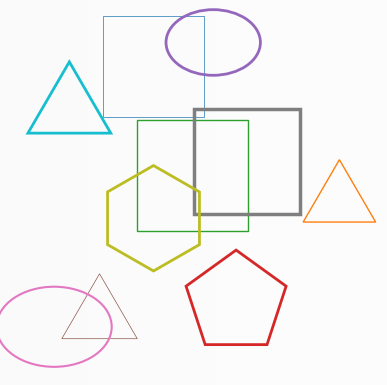[{"shape": "square", "thickness": 0.5, "radius": 0.65, "center": [0.397, 0.828]}, {"shape": "triangle", "thickness": 1, "radius": 0.54, "center": [0.876, 0.477]}, {"shape": "square", "thickness": 1, "radius": 0.72, "center": [0.497, 0.545]}, {"shape": "pentagon", "thickness": 2, "radius": 0.68, "center": [0.609, 0.215]}, {"shape": "oval", "thickness": 2, "radius": 0.61, "center": [0.55, 0.89]}, {"shape": "triangle", "thickness": 0.5, "radius": 0.56, "center": [0.257, 0.176]}, {"shape": "oval", "thickness": 1.5, "radius": 0.74, "center": [0.14, 0.151]}, {"shape": "square", "thickness": 2.5, "radius": 0.68, "center": [0.637, 0.58]}, {"shape": "hexagon", "thickness": 2, "radius": 0.68, "center": [0.396, 0.433]}, {"shape": "triangle", "thickness": 2, "radius": 0.62, "center": [0.179, 0.716]}]